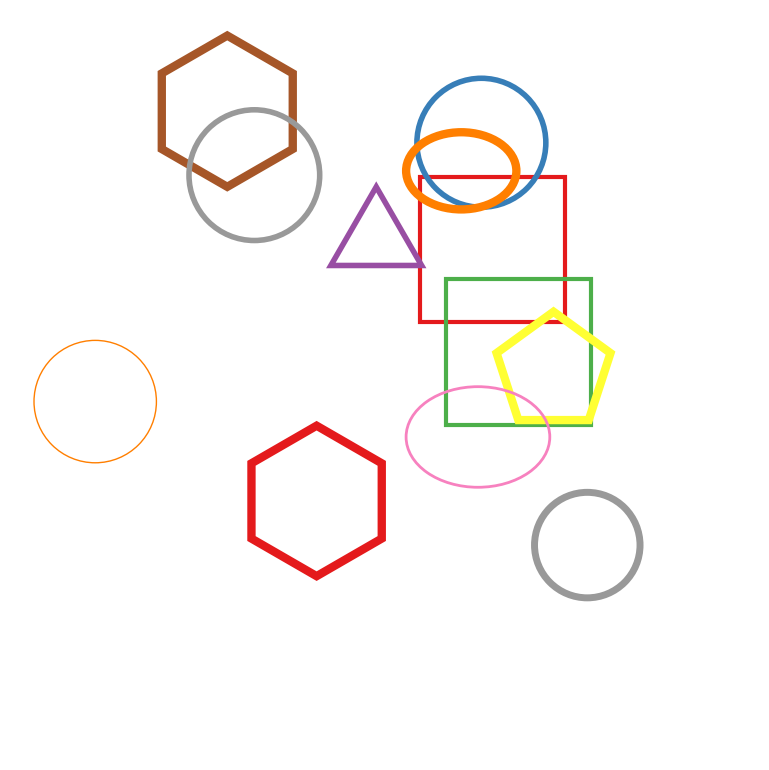[{"shape": "hexagon", "thickness": 3, "radius": 0.49, "center": [0.411, 0.349]}, {"shape": "square", "thickness": 1.5, "radius": 0.47, "center": [0.64, 0.676]}, {"shape": "circle", "thickness": 2, "radius": 0.42, "center": [0.625, 0.815]}, {"shape": "square", "thickness": 1.5, "radius": 0.47, "center": [0.674, 0.543]}, {"shape": "triangle", "thickness": 2, "radius": 0.34, "center": [0.489, 0.689]}, {"shape": "oval", "thickness": 3, "radius": 0.36, "center": [0.599, 0.778]}, {"shape": "circle", "thickness": 0.5, "radius": 0.4, "center": [0.124, 0.478]}, {"shape": "pentagon", "thickness": 3, "radius": 0.39, "center": [0.719, 0.517]}, {"shape": "hexagon", "thickness": 3, "radius": 0.49, "center": [0.295, 0.856]}, {"shape": "oval", "thickness": 1, "radius": 0.47, "center": [0.621, 0.433]}, {"shape": "circle", "thickness": 2.5, "radius": 0.34, "center": [0.763, 0.292]}, {"shape": "circle", "thickness": 2, "radius": 0.42, "center": [0.33, 0.773]}]